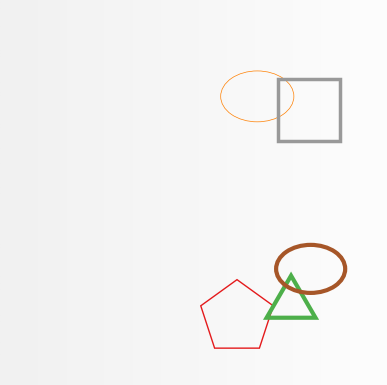[{"shape": "pentagon", "thickness": 1, "radius": 0.49, "center": [0.612, 0.175]}, {"shape": "triangle", "thickness": 3, "radius": 0.36, "center": [0.751, 0.211]}, {"shape": "oval", "thickness": 0.5, "radius": 0.47, "center": [0.664, 0.75]}, {"shape": "oval", "thickness": 3, "radius": 0.45, "center": [0.802, 0.302]}, {"shape": "square", "thickness": 2.5, "radius": 0.4, "center": [0.797, 0.714]}]